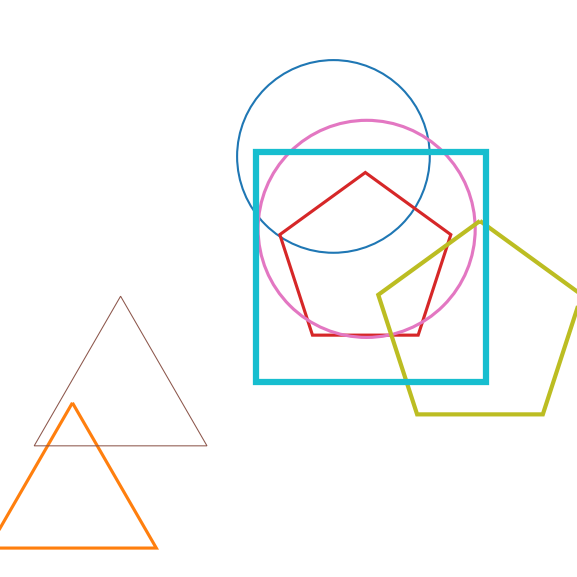[{"shape": "circle", "thickness": 1, "radius": 0.83, "center": [0.577, 0.728]}, {"shape": "triangle", "thickness": 1.5, "radius": 0.84, "center": [0.125, 0.134]}, {"shape": "pentagon", "thickness": 1.5, "radius": 0.78, "center": [0.633, 0.545]}, {"shape": "triangle", "thickness": 0.5, "radius": 0.86, "center": [0.209, 0.313]}, {"shape": "circle", "thickness": 1.5, "radius": 0.94, "center": [0.635, 0.603]}, {"shape": "pentagon", "thickness": 2, "radius": 0.93, "center": [0.831, 0.431]}, {"shape": "square", "thickness": 3, "radius": 1.0, "center": [0.642, 0.538]}]